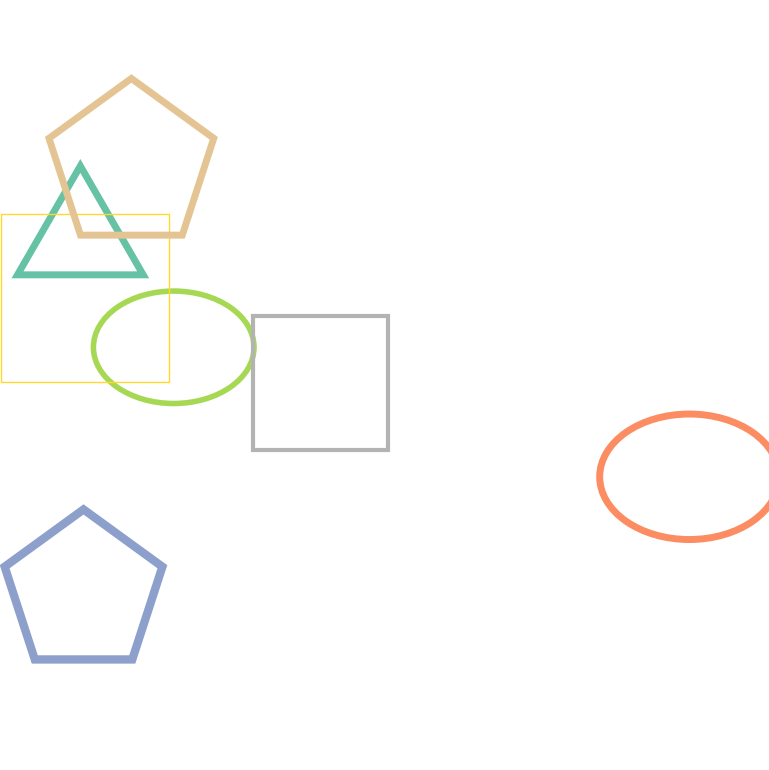[{"shape": "triangle", "thickness": 2.5, "radius": 0.47, "center": [0.104, 0.69]}, {"shape": "oval", "thickness": 2.5, "radius": 0.58, "center": [0.895, 0.381]}, {"shape": "pentagon", "thickness": 3, "radius": 0.54, "center": [0.108, 0.231]}, {"shape": "oval", "thickness": 2, "radius": 0.52, "center": [0.226, 0.549]}, {"shape": "square", "thickness": 0.5, "radius": 0.54, "center": [0.111, 0.613]}, {"shape": "pentagon", "thickness": 2.5, "radius": 0.56, "center": [0.171, 0.786]}, {"shape": "square", "thickness": 1.5, "radius": 0.44, "center": [0.416, 0.502]}]